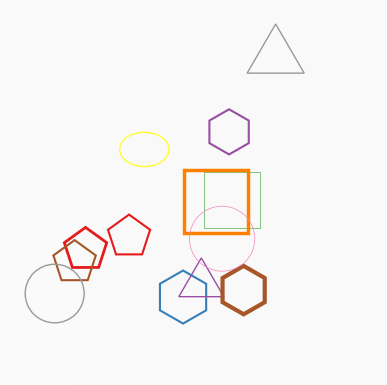[{"shape": "pentagon", "thickness": 1.5, "radius": 0.29, "center": [0.333, 0.385]}, {"shape": "pentagon", "thickness": 2, "radius": 0.29, "center": [0.221, 0.352]}, {"shape": "hexagon", "thickness": 1.5, "radius": 0.34, "center": [0.472, 0.228]}, {"shape": "square", "thickness": 0.5, "radius": 0.36, "center": [0.599, 0.481]}, {"shape": "triangle", "thickness": 1, "radius": 0.34, "center": [0.52, 0.263]}, {"shape": "hexagon", "thickness": 1.5, "radius": 0.29, "center": [0.591, 0.658]}, {"shape": "square", "thickness": 2.5, "radius": 0.41, "center": [0.557, 0.476]}, {"shape": "oval", "thickness": 1, "radius": 0.32, "center": [0.372, 0.612]}, {"shape": "hexagon", "thickness": 3, "radius": 0.31, "center": [0.629, 0.246]}, {"shape": "pentagon", "thickness": 1.5, "radius": 0.29, "center": [0.193, 0.319]}, {"shape": "circle", "thickness": 0.5, "radius": 0.42, "center": [0.573, 0.38]}, {"shape": "triangle", "thickness": 1, "radius": 0.43, "center": [0.711, 0.853]}, {"shape": "circle", "thickness": 1, "radius": 0.38, "center": [0.141, 0.238]}]